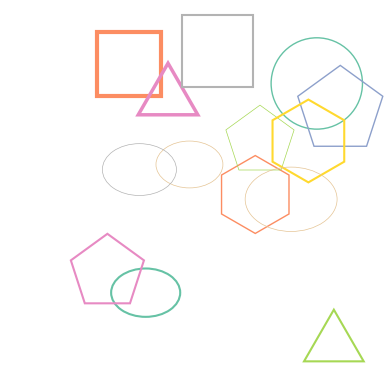[{"shape": "circle", "thickness": 1, "radius": 0.59, "center": [0.823, 0.783]}, {"shape": "oval", "thickness": 1.5, "radius": 0.45, "center": [0.378, 0.24]}, {"shape": "square", "thickness": 3, "radius": 0.42, "center": [0.335, 0.834]}, {"shape": "hexagon", "thickness": 1, "radius": 0.51, "center": [0.663, 0.495]}, {"shape": "pentagon", "thickness": 1, "radius": 0.58, "center": [0.884, 0.714]}, {"shape": "pentagon", "thickness": 1.5, "radius": 0.5, "center": [0.279, 0.293]}, {"shape": "triangle", "thickness": 2.5, "radius": 0.45, "center": [0.436, 0.746]}, {"shape": "pentagon", "thickness": 0.5, "radius": 0.47, "center": [0.675, 0.634]}, {"shape": "triangle", "thickness": 1.5, "radius": 0.45, "center": [0.867, 0.106]}, {"shape": "hexagon", "thickness": 1.5, "radius": 0.54, "center": [0.801, 0.634]}, {"shape": "oval", "thickness": 0.5, "radius": 0.43, "center": [0.492, 0.573]}, {"shape": "oval", "thickness": 0.5, "radius": 0.6, "center": [0.756, 0.482]}, {"shape": "oval", "thickness": 0.5, "radius": 0.48, "center": [0.362, 0.56]}, {"shape": "square", "thickness": 1.5, "radius": 0.46, "center": [0.565, 0.867]}]